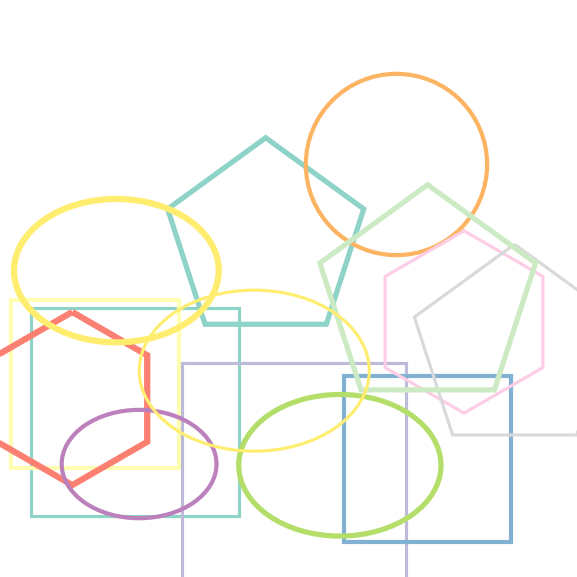[{"shape": "pentagon", "thickness": 2.5, "radius": 0.89, "center": [0.46, 0.582]}, {"shape": "square", "thickness": 1.5, "radius": 0.9, "center": [0.233, 0.286]}, {"shape": "square", "thickness": 2, "radius": 0.73, "center": [0.164, 0.334]}, {"shape": "square", "thickness": 1.5, "radius": 0.97, "center": [0.509, 0.176]}, {"shape": "hexagon", "thickness": 3, "radius": 0.75, "center": [0.125, 0.309]}, {"shape": "square", "thickness": 2, "radius": 0.72, "center": [0.74, 0.204]}, {"shape": "circle", "thickness": 2, "radius": 0.78, "center": [0.687, 0.714]}, {"shape": "oval", "thickness": 2.5, "radius": 0.88, "center": [0.588, 0.193]}, {"shape": "hexagon", "thickness": 1.5, "radius": 0.79, "center": [0.804, 0.442]}, {"shape": "pentagon", "thickness": 1.5, "radius": 0.91, "center": [0.891, 0.394]}, {"shape": "oval", "thickness": 2, "radius": 0.67, "center": [0.241, 0.196]}, {"shape": "pentagon", "thickness": 2.5, "radius": 0.98, "center": [0.741, 0.483]}, {"shape": "oval", "thickness": 3, "radius": 0.89, "center": [0.201, 0.53]}, {"shape": "oval", "thickness": 1.5, "radius": 1.0, "center": [0.44, 0.357]}]